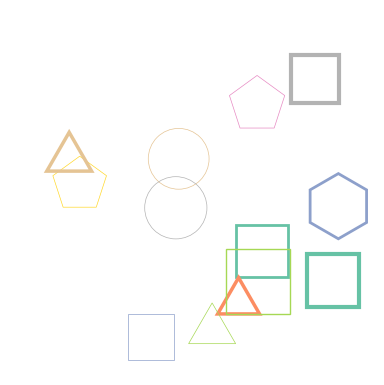[{"shape": "square", "thickness": 3, "radius": 0.34, "center": [0.865, 0.271]}, {"shape": "square", "thickness": 2, "radius": 0.34, "center": [0.68, 0.348]}, {"shape": "triangle", "thickness": 2.5, "radius": 0.31, "center": [0.62, 0.216]}, {"shape": "square", "thickness": 0.5, "radius": 0.3, "center": [0.392, 0.125]}, {"shape": "hexagon", "thickness": 2, "radius": 0.42, "center": [0.879, 0.464]}, {"shape": "pentagon", "thickness": 0.5, "radius": 0.38, "center": [0.668, 0.729]}, {"shape": "square", "thickness": 1, "radius": 0.42, "center": [0.67, 0.27]}, {"shape": "triangle", "thickness": 0.5, "radius": 0.35, "center": [0.551, 0.143]}, {"shape": "pentagon", "thickness": 0.5, "radius": 0.37, "center": [0.207, 0.521]}, {"shape": "triangle", "thickness": 2.5, "radius": 0.34, "center": [0.18, 0.589]}, {"shape": "circle", "thickness": 0.5, "radius": 0.39, "center": [0.464, 0.588]}, {"shape": "square", "thickness": 3, "radius": 0.31, "center": [0.819, 0.796]}, {"shape": "circle", "thickness": 0.5, "radius": 0.4, "center": [0.457, 0.46]}]